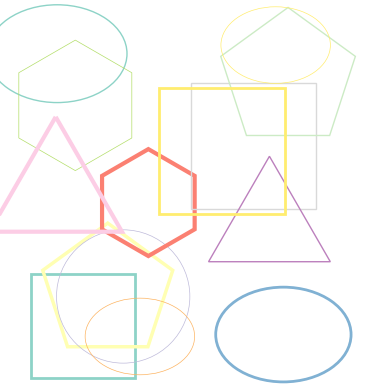[{"shape": "oval", "thickness": 1, "radius": 0.91, "center": [0.148, 0.861]}, {"shape": "square", "thickness": 2, "radius": 0.67, "center": [0.216, 0.154]}, {"shape": "pentagon", "thickness": 2.5, "radius": 0.89, "center": [0.28, 0.243]}, {"shape": "circle", "thickness": 0.5, "radius": 0.87, "center": [0.32, 0.23]}, {"shape": "hexagon", "thickness": 3, "radius": 0.69, "center": [0.385, 0.474]}, {"shape": "oval", "thickness": 2, "radius": 0.88, "center": [0.736, 0.131]}, {"shape": "oval", "thickness": 0.5, "radius": 0.71, "center": [0.363, 0.126]}, {"shape": "hexagon", "thickness": 0.5, "radius": 0.85, "center": [0.196, 0.726]}, {"shape": "triangle", "thickness": 3, "radius": 0.99, "center": [0.145, 0.498]}, {"shape": "square", "thickness": 1, "radius": 0.81, "center": [0.659, 0.621]}, {"shape": "triangle", "thickness": 1, "radius": 0.91, "center": [0.7, 0.411]}, {"shape": "pentagon", "thickness": 1, "radius": 0.92, "center": [0.748, 0.797]}, {"shape": "oval", "thickness": 0.5, "radius": 0.71, "center": [0.716, 0.883]}, {"shape": "square", "thickness": 2, "radius": 0.82, "center": [0.577, 0.607]}]